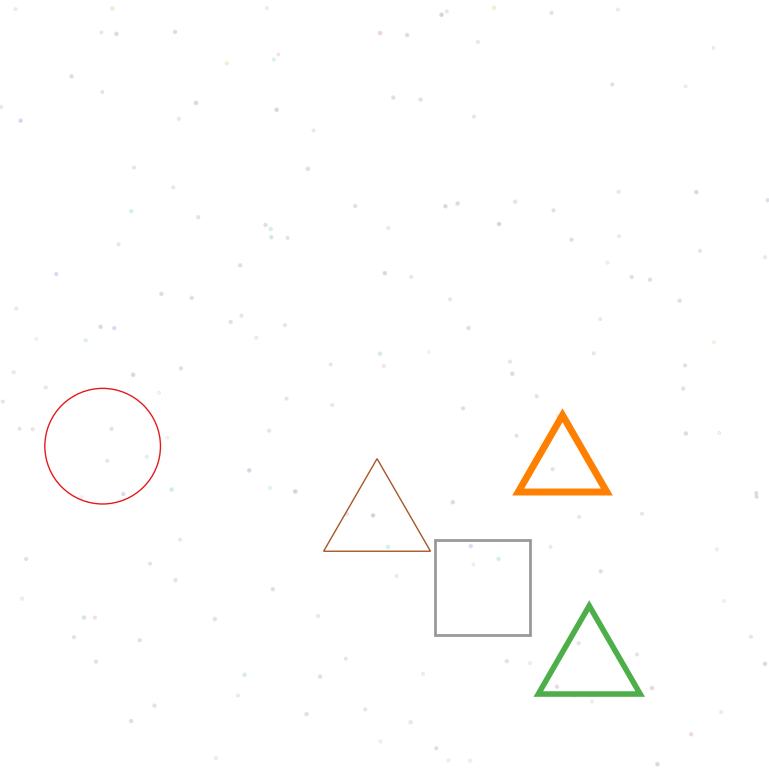[{"shape": "circle", "thickness": 0.5, "radius": 0.38, "center": [0.133, 0.421]}, {"shape": "triangle", "thickness": 2, "radius": 0.38, "center": [0.765, 0.137]}, {"shape": "triangle", "thickness": 2.5, "radius": 0.33, "center": [0.731, 0.394]}, {"shape": "triangle", "thickness": 0.5, "radius": 0.4, "center": [0.49, 0.324]}, {"shape": "square", "thickness": 1, "radius": 0.31, "center": [0.627, 0.237]}]